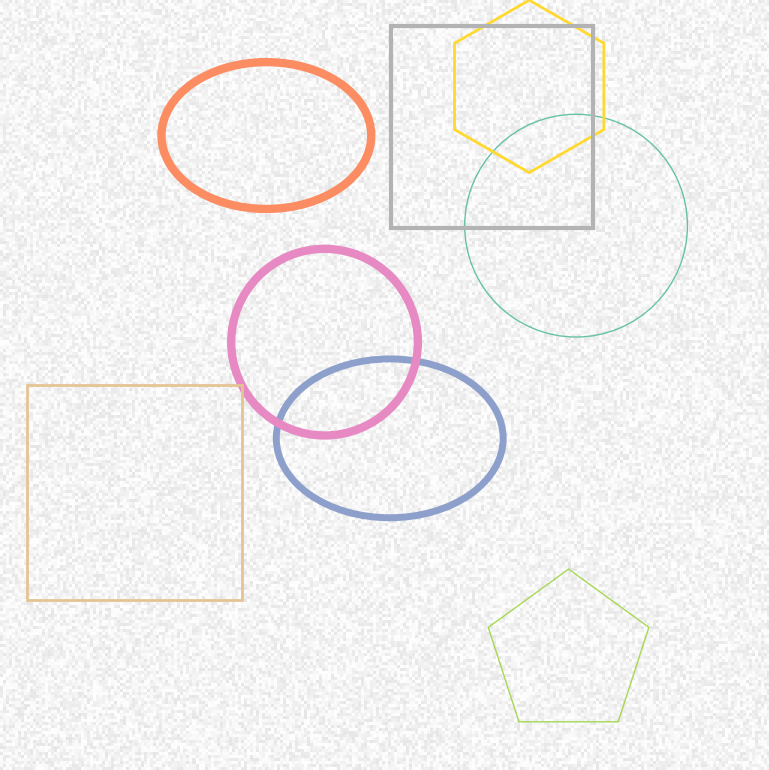[{"shape": "circle", "thickness": 0.5, "radius": 0.72, "center": [0.748, 0.707]}, {"shape": "oval", "thickness": 3, "radius": 0.68, "center": [0.346, 0.824]}, {"shape": "oval", "thickness": 2.5, "radius": 0.74, "center": [0.506, 0.431]}, {"shape": "circle", "thickness": 3, "radius": 0.61, "center": [0.422, 0.556]}, {"shape": "pentagon", "thickness": 0.5, "radius": 0.55, "center": [0.738, 0.151]}, {"shape": "hexagon", "thickness": 1, "radius": 0.56, "center": [0.687, 0.888]}, {"shape": "square", "thickness": 1, "radius": 0.7, "center": [0.175, 0.36]}, {"shape": "square", "thickness": 1.5, "radius": 0.65, "center": [0.639, 0.835]}]